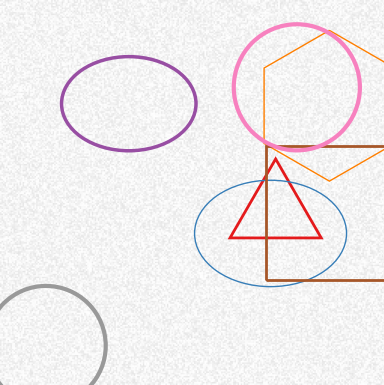[{"shape": "triangle", "thickness": 2, "radius": 0.68, "center": [0.716, 0.45]}, {"shape": "oval", "thickness": 1, "radius": 0.99, "center": [0.703, 0.394]}, {"shape": "oval", "thickness": 2.5, "radius": 0.87, "center": [0.334, 0.731]}, {"shape": "hexagon", "thickness": 1, "radius": 0.98, "center": [0.856, 0.725]}, {"shape": "square", "thickness": 2, "radius": 0.87, "center": [0.865, 0.447]}, {"shape": "circle", "thickness": 3, "radius": 0.82, "center": [0.771, 0.773]}, {"shape": "circle", "thickness": 3, "radius": 0.78, "center": [0.119, 0.102]}]